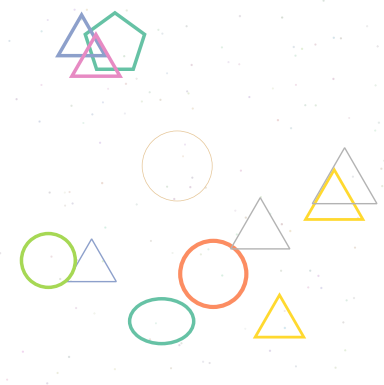[{"shape": "oval", "thickness": 2.5, "radius": 0.42, "center": [0.42, 0.166]}, {"shape": "pentagon", "thickness": 2.5, "radius": 0.4, "center": [0.299, 0.886]}, {"shape": "circle", "thickness": 3, "radius": 0.43, "center": [0.554, 0.289]}, {"shape": "triangle", "thickness": 2.5, "radius": 0.35, "center": [0.212, 0.891]}, {"shape": "triangle", "thickness": 1, "radius": 0.37, "center": [0.238, 0.306]}, {"shape": "triangle", "thickness": 2.5, "radius": 0.36, "center": [0.249, 0.838]}, {"shape": "circle", "thickness": 2.5, "radius": 0.35, "center": [0.126, 0.323]}, {"shape": "triangle", "thickness": 2, "radius": 0.43, "center": [0.868, 0.473]}, {"shape": "triangle", "thickness": 2, "radius": 0.36, "center": [0.726, 0.161]}, {"shape": "circle", "thickness": 0.5, "radius": 0.45, "center": [0.46, 0.569]}, {"shape": "triangle", "thickness": 1, "radius": 0.48, "center": [0.895, 0.519]}, {"shape": "triangle", "thickness": 1, "radius": 0.44, "center": [0.676, 0.398]}]